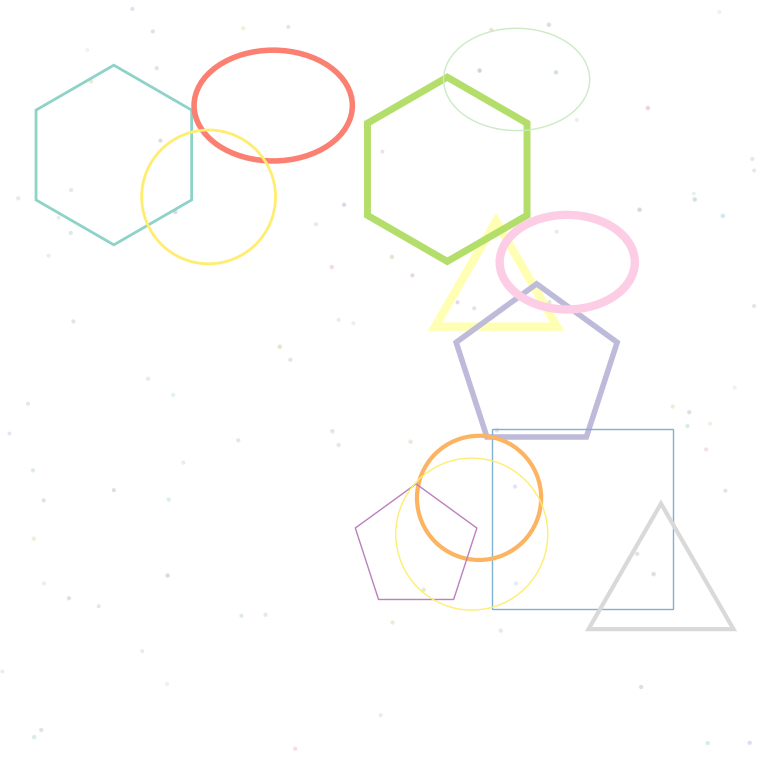[{"shape": "hexagon", "thickness": 1, "radius": 0.58, "center": [0.148, 0.799]}, {"shape": "triangle", "thickness": 3, "radius": 0.46, "center": [0.644, 0.622]}, {"shape": "pentagon", "thickness": 2, "radius": 0.55, "center": [0.697, 0.521]}, {"shape": "oval", "thickness": 2, "radius": 0.51, "center": [0.355, 0.863]}, {"shape": "square", "thickness": 0.5, "radius": 0.59, "center": [0.757, 0.326]}, {"shape": "circle", "thickness": 1.5, "radius": 0.4, "center": [0.622, 0.353]}, {"shape": "hexagon", "thickness": 2.5, "radius": 0.6, "center": [0.581, 0.78]}, {"shape": "oval", "thickness": 3, "radius": 0.44, "center": [0.737, 0.66]}, {"shape": "triangle", "thickness": 1.5, "radius": 0.54, "center": [0.858, 0.237]}, {"shape": "pentagon", "thickness": 0.5, "radius": 0.41, "center": [0.54, 0.289]}, {"shape": "oval", "thickness": 0.5, "radius": 0.47, "center": [0.671, 0.897]}, {"shape": "circle", "thickness": 0.5, "radius": 0.49, "center": [0.613, 0.306]}, {"shape": "circle", "thickness": 1, "radius": 0.43, "center": [0.271, 0.744]}]